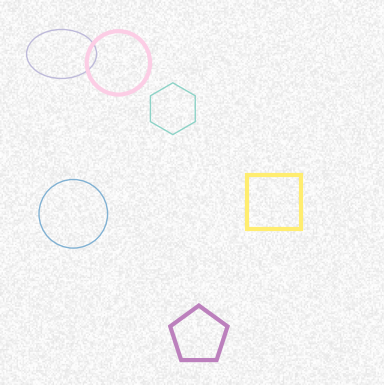[{"shape": "hexagon", "thickness": 1, "radius": 0.34, "center": [0.449, 0.718]}, {"shape": "oval", "thickness": 1, "radius": 0.45, "center": [0.16, 0.86]}, {"shape": "circle", "thickness": 1, "radius": 0.45, "center": [0.19, 0.445]}, {"shape": "circle", "thickness": 3, "radius": 0.41, "center": [0.308, 0.837]}, {"shape": "pentagon", "thickness": 3, "radius": 0.39, "center": [0.517, 0.128]}, {"shape": "square", "thickness": 3, "radius": 0.35, "center": [0.711, 0.475]}]